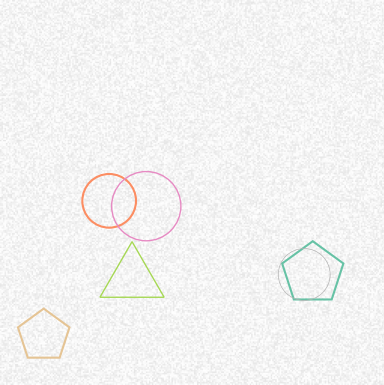[{"shape": "pentagon", "thickness": 1.5, "radius": 0.42, "center": [0.812, 0.29]}, {"shape": "circle", "thickness": 1.5, "radius": 0.35, "center": [0.284, 0.478]}, {"shape": "circle", "thickness": 1, "radius": 0.45, "center": [0.38, 0.464]}, {"shape": "triangle", "thickness": 1, "radius": 0.48, "center": [0.343, 0.276]}, {"shape": "pentagon", "thickness": 1.5, "radius": 0.35, "center": [0.114, 0.128]}, {"shape": "circle", "thickness": 0.5, "radius": 0.34, "center": [0.79, 0.287]}]